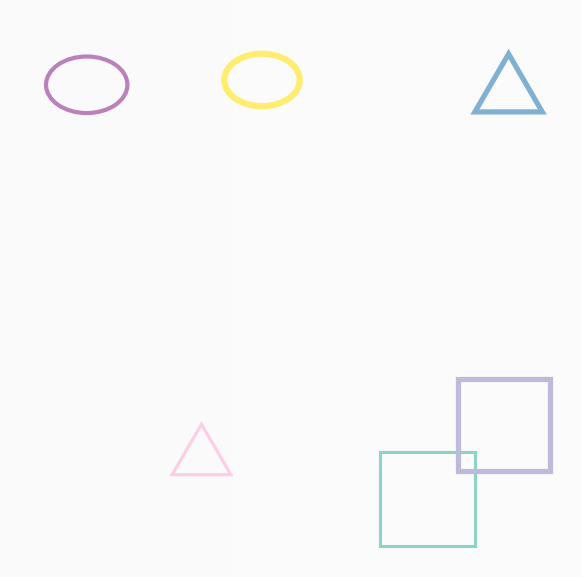[{"shape": "square", "thickness": 1.5, "radius": 0.41, "center": [0.735, 0.135]}, {"shape": "square", "thickness": 2.5, "radius": 0.4, "center": [0.867, 0.263]}, {"shape": "triangle", "thickness": 2.5, "radius": 0.33, "center": [0.875, 0.839]}, {"shape": "triangle", "thickness": 1.5, "radius": 0.29, "center": [0.347, 0.206]}, {"shape": "oval", "thickness": 2, "radius": 0.35, "center": [0.149, 0.852]}, {"shape": "oval", "thickness": 3, "radius": 0.32, "center": [0.451, 0.861]}]